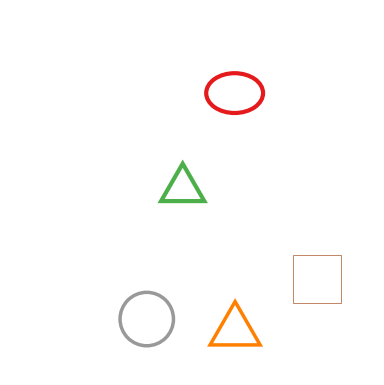[{"shape": "oval", "thickness": 3, "radius": 0.37, "center": [0.609, 0.758]}, {"shape": "triangle", "thickness": 3, "radius": 0.32, "center": [0.475, 0.51]}, {"shape": "triangle", "thickness": 2.5, "radius": 0.38, "center": [0.611, 0.142]}, {"shape": "square", "thickness": 0.5, "radius": 0.31, "center": [0.823, 0.275]}, {"shape": "circle", "thickness": 2.5, "radius": 0.35, "center": [0.381, 0.171]}]